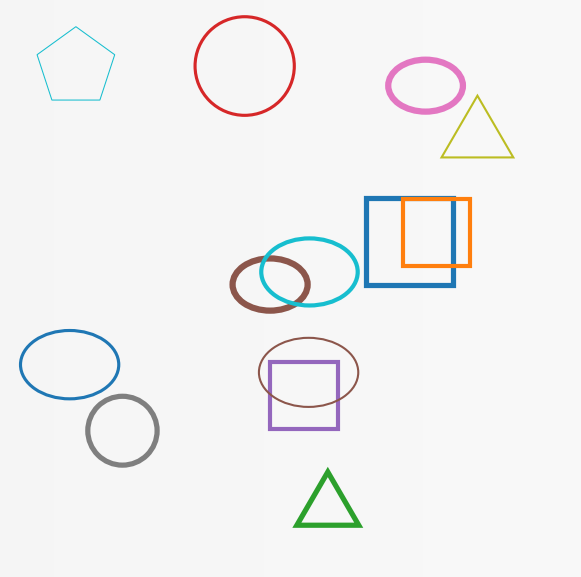[{"shape": "square", "thickness": 2.5, "radius": 0.38, "center": [0.704, 0.581]}, {"shape": "oval", "thickness": 1.5, "radius": 0.42, "center": [0.12, 0.368]}, {"shape": "square", "thickness": 2, "radius": 0.29, "center": [0.751, 0.596]}, {"shape": "triangle", "thickness": 2.5, "radius": 0.31, "center": [0.564, 0.12]}, {"shape": "circle", "thickness": 1.5, "radius": 0.43, "center": [0.421, 0.885]}, {"shape": "square", "thickness": 2, "radius": 0.29, "center": [0.523, 0.314]}, {"shape": "oval", "thickness": 1, "radius": 0.43, "center": [0.531, 0.354]}, {"shape": "oval", "thickness": 3, "radius": 0.32, "center": [0.465, 0.506]}, {"shape": "oval", "thickness": 3, "radius": 0.32, "center": [0.732, 0.851]}, {"shape": "circle", "thickness": 2.5, "radius": 0.3, "center": [0.211, 0.253]}, {"shape": "triangle", "thickness": 1, "radius": 0.36, "center": [0.821, 0.762]}, {"shape": "oval", "thickness": 2, "radius": 0.41, "center": [0.532, 0.528]}, {"shape": "pentagon", "thickness": 0.5, "radius": 0.35, "center": [0.131, 0.883]}]